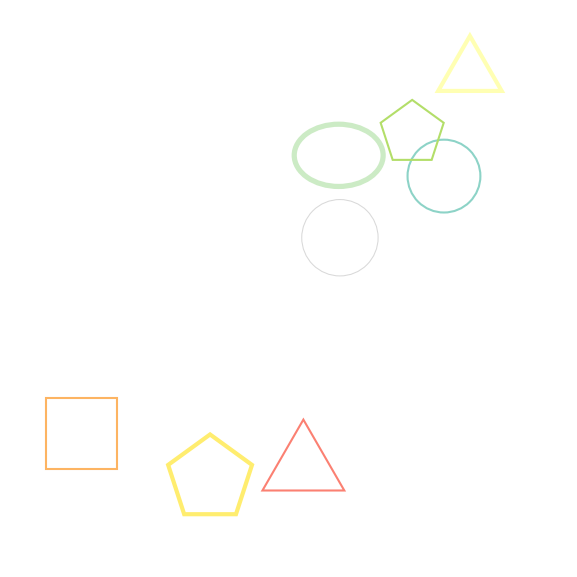[{"shape": "circle", "thickness": 1, "radius": 0.32, "center": [0.769, 0.694]}, {"shape": "triangle", "thickness": 2, "radius": 0.32, "center": [0.814, 0.873]}, {"shape": "triangle", "thickness": 1, "radius": 0.41, "center": [0.525, 0.191]}, {"shape": "square", "thickness": 1, "radius": 0.31, "center": [0.141, 0.248]}, {"shape": "pentagon", "thickness": 1, "radius": 0.29, "center": [0.714, 0.769]}, {"shape": "circle", "thickness": 0.5, "radius": 0.33, "center": [0.589, 0.587]}, {"shape": "oval", "thickness": 2.5, "radius": 0.38, "center": [0.586, 0.73]}, {"shape": "pentagon", "thickness": 2, "radius": 0.38, "center": [0.364, 0.17]}]